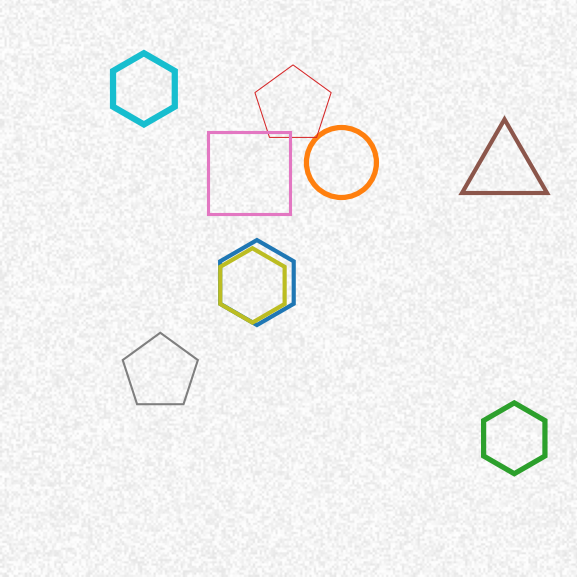[{"shape": "hexagon", "thickness": 2, "radius": 0.37, "center": [0.445, 0.51]}, {"shape": "circle", "thickness": 2.5, "radius": 0.3, "center": [0.591, 0.718]}, {"shape": "hexagon", "thickness": 2.5, "radius": 0.31, "center": [0.891, 0.24]}, {"shape": "pentagon", "thickness": 0.5, "radius": 0.35, "center": [0.507, 0.817]}, {"shape": "triangle", "thickness": 2, "radius": 0.43, "center": [0.874, 0.707]}, {"shape": "square", "thickness": 1.5, "radius": 0.36, "center": [0.431, 0.7]}, {"shape": "pentagon", "thickness": 1, "radius": 0.34, "center": [0.278, 0.355]}, {"shape": "hexagon", "thickness": 2, "radius": 0.32, "center": [0.437, 0.505]}, {"shape": "hexagon", "thickness": 3, "radius": 0.31, "center": [0.249, 0.845]}]